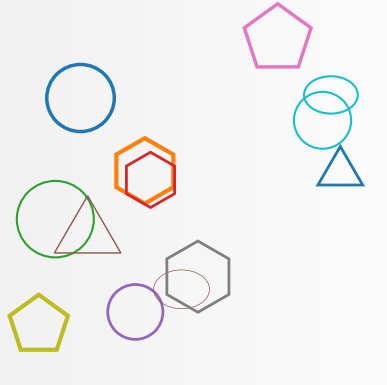[{"shape": "circle", "thickness": 2.5, "radius": 0.44, "center": [0.208, 0.745]}, {"shape": "triangle", "thickness": 2, "radius": 0.33, "center": [0.878, 0.553]}, {"shape": "hexagon", "thickness": 3, "radius": 0.42, "center": [0.374, 0.556]}, {"shape": "circle", "thickness": 1.5, "radius": 0.5, "center": [0.143, 0.431]}, {"shape": "hexagon", "thickness": 2, "radius": 0.36, "center": [0.388, 0.533]}, {"shape": "circle", "thickness": 2, "radius": 0.36, "center": [0.349, 0.19]}, {"shape": "oval", "thickness": 0.5, "radius": 0.36, "center": [0.469, 0.249]}, {"shape": "triangle", "thickness": 1, "radius": 0.5, "center": [0.226, 0.392]}, {"shape": "pentagon", "thickness": 2.5, "radius": 0.45, "center": [0.717, 0.9]}, {"shape": "hexagon", "thickness": 2, "radius": 0.46, "center": [0.511, 0.281]}, {"shape": "pentagon", "thickness": 3, "radius": 0.39, "center": [0.1, 0.155]}, {"shape": "oval", "thickness": 1.5, "radius": 0.35, "center": [0.854, 0.753]}, {"shape": "circle", "thickness": 1.5, "radius": 0.37, "center": [0.832, 0.687]}]